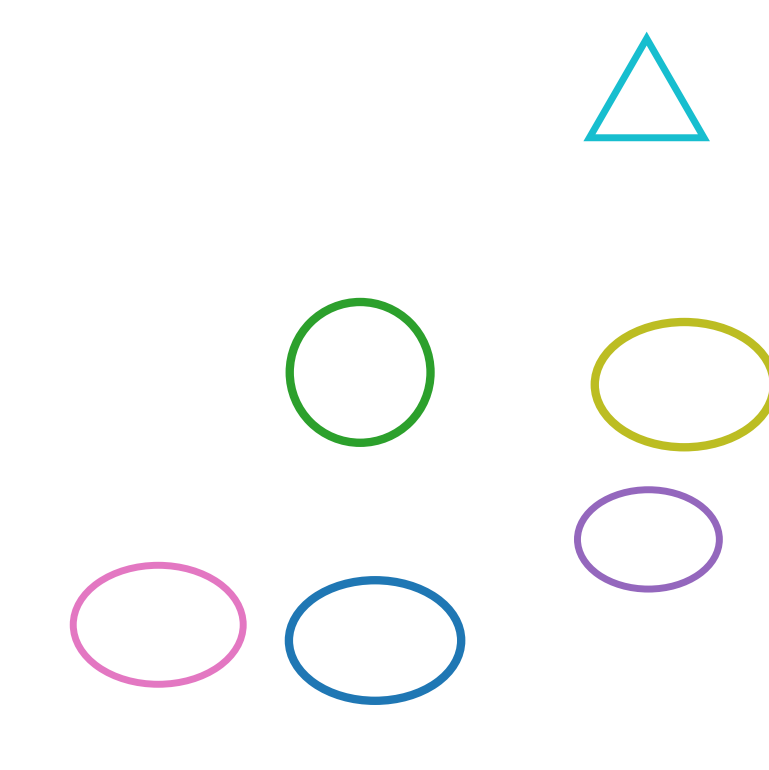[{"shape": "oval", "thickness": 3, "radius": 0.56, "center": [0.487, 0.168]}, {"shape": "circle", "thickness": 3, "radius": 0.46, "center": [0.468, 0.516]}, {"shape": "oval", "thickness": 2.5, "radius": 0.46, "center": [0.842, 0.299]}, {"shape": "oval", "thickness": 2.5, "radius": 0.55, "center": [0.205, 0.189]}, {"shape": "oval", "thickness": 3, "radius": 0.58, "center": [0.889, 0.5]}, {"shape": "triangle", "thickness": 2.5, "radius": 0.43, "center": [0.84, 0.864]}]